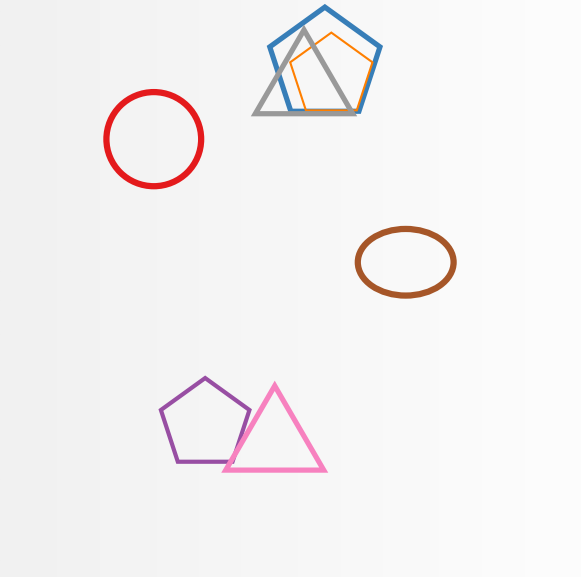[{"shape": "circle", "thickness": 3, "radius": 0.41, "center": [0.265, 0.758]}, {"shape": "pentagon", "thickness": 2.5, "radius": 0.5, "center": [0.559, 0.887]}, {"shape": "pentagon", "thickness": 2, "radius": 0.4, "center": [0.353, 0.264]}, {"shape": "pentagon", "thickness": 1, "radius": 0.37, "center": [0.57, 0.868]}, {"shape": "oval", "thickness": 3, "radius": 0.41, "center": [0.698, 0.545]}, {"shape": "triangle", "thickness": 2.5, "radius": 0.49, "center": [0.473, 0.234]}, {"shape": "triangle", "thickness": 2.5, "radius": 0.48, "center": [0.523, 0.851]}]